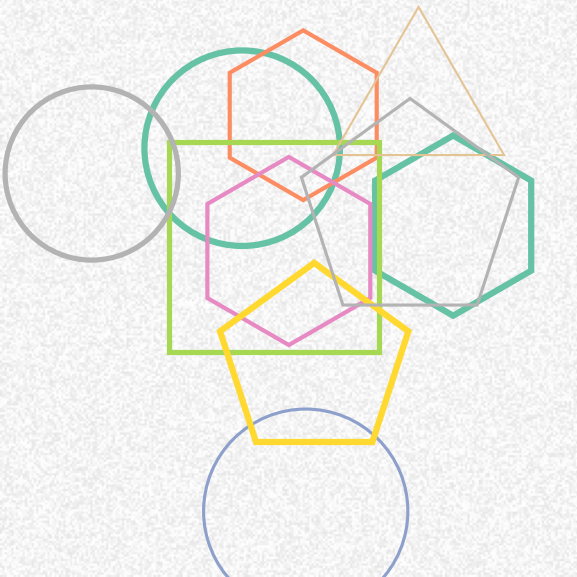[{"shape": "circle", "thickness": 3, "radius": 0.85, "center": [0.419, 0.743]}, {"shape": "hexagon", "thickness": 3, "radius": 0.78, "center": [0.785, 0.608]}, {"shape": "hexagon", "thickness": 2, "radius": 0.73, "center": [0.525, 0.8]}, {"shape": "circle", "thickness": 1.5, "radius": 0.88, "center": [0.529, 0.114]}, {"shape": "hexagon", "thickness": 2, "radius": 0.81, "center": [0.5, 0.565]}, {"shape": "square", "thickness": 2.5, "radius": 0.91, "center": [0.475, 0.572]}, {"shape": "pentagon", "thickness": 3, "radius": 0.86, "center": [0.544, 0.372]}, {"shape": "triangle", "thickness": 1, "radius": 0.86, "center": [0.725, 0.816]}, {"shape": "pentagon", "thickness": 1.5, "radius": 0.99, "center": [0.71, 0.631]}, {"shape": "circle", "thickness": 2.5, "radius": 0.75, "center": [0.159, 0.699]}]